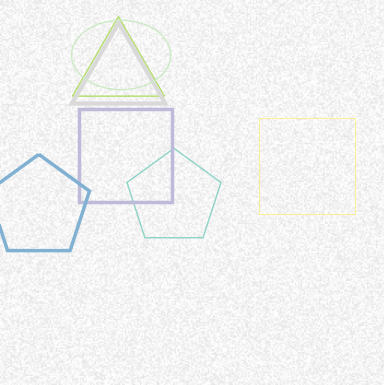[{"shape": "pentagon", "thickness": 1, "radius": 0.64, "center": [0.452, 0.486]}, {"shape": "square", "thickness": 2.5, "radius": 0.6, "center": [0.326, 0.596]}, {"shape": "pentagon", "thickness": 2.5, "radius": 0.69, "center": [0.101, 0.461]}, {"shape": "triangle", "thickness": 1, "radius": 0.69, "center": [0.308, 0.819]}, {"shape": "triangle", "thickness": 3, "radius": 0.7, "center": [0.308, 0.801]}, {"shape": "oval", "thickness": 1, "radius": 0.64, "center": [0.315, 0.857]}, {"shape": "square", "thickness": 0.5, "radius": 0.62, "center": [0.798, 0.569]}]